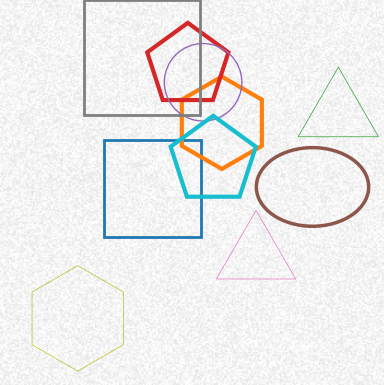[{"shape": "square", "thickness": 2, "radius": 0.63, "center": [0.395, 0.51]}, {"shape": "hexagon", "thickness": 3, "radius": 0.6, "center": [0.576, 0.681]}, {"shape": "triangle", "thickness": 0.5, "radius": 0.6, "center": [0.879, 0.705]}, {"shape": "pentagon", "thickness": 3, "radius": 0.55, "center": [0.488, 0.83]}, {"shape": "circle", "thickness": 1, "radius": 0.5, "center": [0.528, 0.786]}, {"shape": "oval", "thickness": 2.5, "radius": 0.73, "center": [0.812, 0.514]}, {"shape": "triangle", "thickness": 0.5, "radius": 0.59, "center": [0.665, 0.335]}, {"shape": "square", "thickness": 2, "radius": 0.75, "center": [0.369, 0.851]}, {"shape": "hexagon", "thickness": 0.5, "radius": 0.68, "center": [0.202, 0.173]}, {"shape": "pentagon", "thickness": 3, "radius": 0.58, "center": [0.554, 0.583]}]